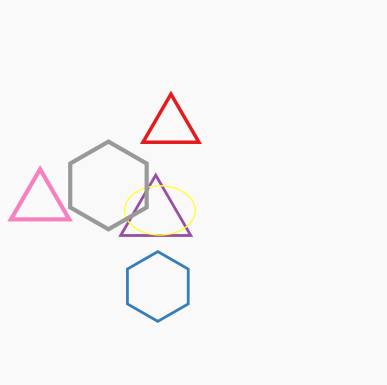[{"shape": "triangle", "thickness": 2.5, "radius": 0.42, "center": [0.441, 0.672]}, {"shape": "hexagon", "thickness": 2, "radius": 0.45, "center": [0.407, 0.256]}, {"shape": "triangle", "thickness": 2, "radius": 0.52, "center": [0.402, 0.441]}, {"shape": "oval", "thickness": 1, "radius": 0.46, "center": [0.413, 0.453]}, {"shape": "triangle", "thickness": 3, "radius": 0.43, "center": [0.103, 0.474]}, {"shape": "hexagon", "thickness": 3, "radius": 0.57, "center": [0.28, 0.518]}]